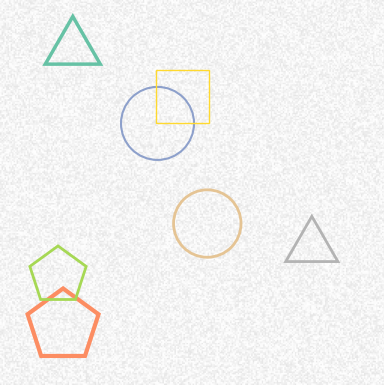[{"shape": "triangle", "thickness": 2.5, "radius": 0.41, "center": [0.189, 0.875]}, {"shape": "pentagon", "thickness": 3, "radius": 0.48, "center": [0.164, 0.154]}, {"shape": "circle", "thickness": 1.5, "radius": 0.47, "center": [0.409, 0.679]}, {"shape": "pentagon", "thickness": 2, "radius": 0.38, "center": [0.151, 0.284]}, {"shape": "square", "thickness": 1, "radius": 0.34, "center": [0.475, 0.75]}, {"shape": "circle", "thickness": 2, "radius": 0.44, "center": [0.538, 0.419]}, {"shape": "triangle", "thickness": 2, "radius": 0.39, "center": [0.81, 0.36]}]